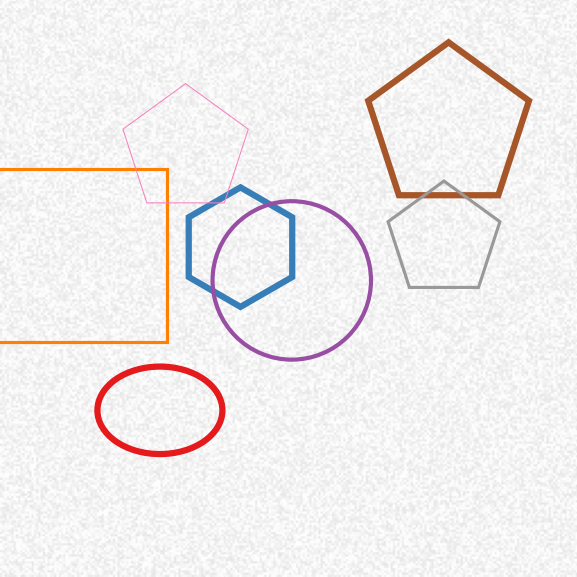[{"shape": "oval", "thickness": 3, "radius": 0.54, "center": [0.277, 0.289]}, {"shape": "hexagon", "thickness": 3, "radius": 0.52, "center": [0.416, 0.571]}, {"shape": "circle", "thickness": 2, "radius": 0.69, "center": [0.505, 0.514]}, {"shape": "square", "thickness": 1.5, "radius": 0.75, "center": [0.14, 0.556]}, {"shape": "pentagon", "thickness": 3, "radius": 0.73, "center": [0.777, 0.779]}, {"shape": "pentagon", "thickness": 0.5, "radius": 0.57, "center": [0.321, 0.74]}, {"shape": "pentagon", "thickness": 1.5, "radius": 0.51, "center": [0.769, 0.584]}]